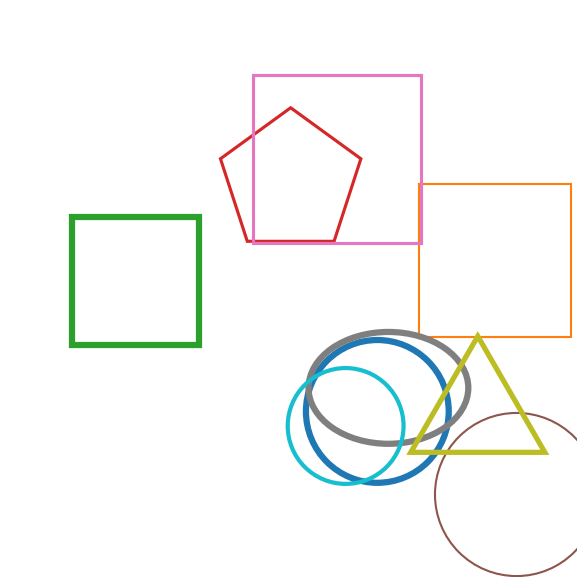[{"shape": "circle", "thickness": 3, "radius": 0.62, "center": [0.653, 0.287]}, {"shape": "square", "thickness": 1, "radius": 0.66, "center": [0.858, 0.548]}, {"shape": "square", "thickness": 3, "radius": 0.55, "center": [0.235, 0.513]}, {"shape": "pentagon", "thickness": 1.5, "radius": 0.64, "center": [0.503, 0.685]}, {"shape": "circle", "thickness": 1, "radius": 0.71, "center": [0.894, 0.143]}, {"shape": "square", "thickness": 1.5, "radius": 0.73, "center": [0.583, 0.724]}, {"shape": "oval", "thickness": 3, "radius": 0.69, "center": [0.673, 0.327]}, {"shape": "triangle", "thickness": 2.5, "radius": 0.67, "center": [0.827, 0.283]}, {"shape": "circle", "thickness": 2, "radius": 0.5, "center": [0.599, 0.262]}]